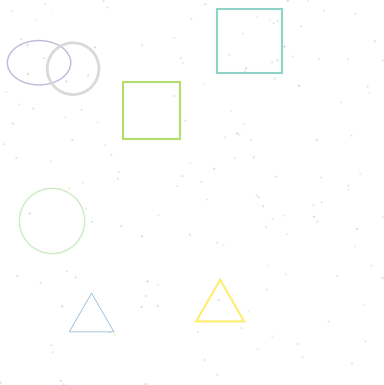[{"shape": "square", "thickness": 1.5, "radius": 0.42, "center": [0.648, 0.893]}, {"shape": "oval", "thickness": 1, "radius": 0.41, "center": [0.101, 0.837]}, {"shape": "triangle", "thickness": 0.5, "radius": 0.34, "center": [0.238, 0.171]}, {"shape": "square", "thickness": 1.5, "radius": 0.37, "center": [0.393, 0.713]}, {"shape": "circle", "thickness": 2, "radius": 0.34, "center": [0.19, 0.822]}, {"shape": "circle", "thickness": 1, "radius": 0.42, "center": [0.135, 0.426]}, {"shape": "triangle", "thickness": 1.5, "radius": 0.36, "center": [0.572, 0.201]}]